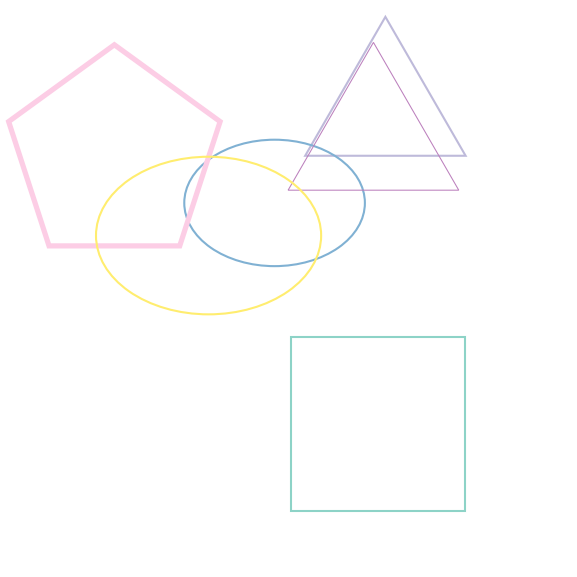[{"shape": "square", "thickness": 1, "radius": 0.75, "center": [0.654, 0.266]}, {"shape": "triangle", "thickness": 1, "radius": 0.8, "center": [0.667, 0.81]}, {"shape": "oval", "thickness": 1, "radius": 0.78, "center": [0.475, 0.648]}, {"shape": "pentagon", "thickness": 2.5, "radius": 0.96, "center": [0.198, 0.729]}, {"shape": "triangle", "thickness": 0.5, "radius": 0.85, "center": [0.647, 0.755]}, {"shape": "oval", "thickness": 1, "radius": 0.97, "center": [0.361, 0.591]}]